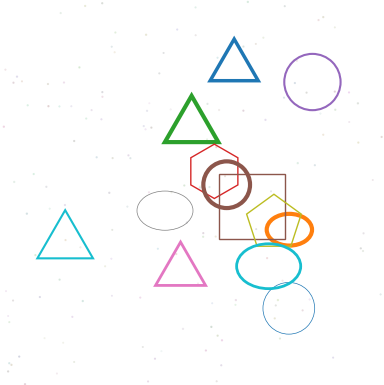[{"shape": "triangle", "thickness": 2.5, "radius": 0.36, "center": [0.608, 0.826]}, {"shape": "circle", "thickness": 0.5, "radius": 0.34, "center": [0.75, 0.199]}, {"shape": "oval", "thickness": 3, "radius": 0.29, "center": [0.752, 0.403]}, {"shape": "triangle", "thickness": 3, "radius": 0.4, "center": [0.498, 0.671]}, {"shape": "hexagon", "thickness": 1, "radius": 0.35, "center": [0.557, 0.555]}, {"shape": "circle", "thickness": 1.5, "radius": 0.37, "center": [0.811, 0.787]}, {"shape": "square", "thickness": 1, "radius": 0.42, "center": [0.655, 0.463]}, {"shape": "circle", "thickness": 3, "radius": 0.3, "center": [0.589, 0.52]}, {"shape": "triangle", "thickness": 2, "radius": 0.38, "center": [0.469, 0.296]}, {"shape": "oval", "thickness": 0.5, "radius": 0.36, "center": [0.429, 0.453]}, {"shape": "pentagon", "thickness": 1, "radius": 0.37, "center": [0.712, 0.421]}, {"shape": "triangle", "thickness": 1.5, "radius": 0.42, "center": [0.169, 0.371]}, {"shape": "oval", "thickness": 2, "radius": 0.42, "center": [0.698, 0.309]}]